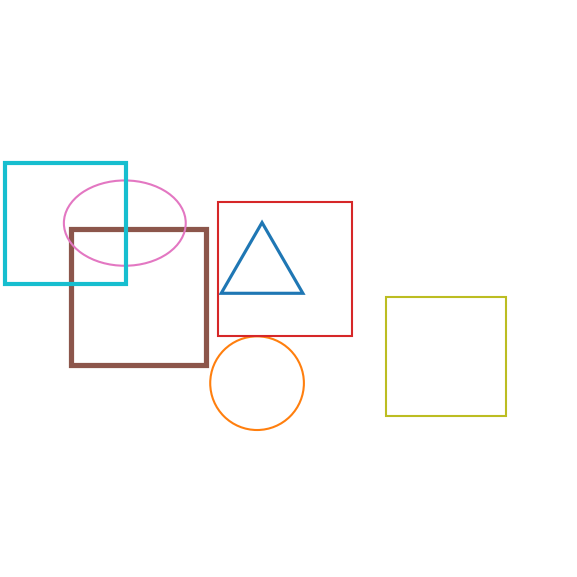[{"shape": "triangle", "thickness": 1.5, "radius": 0.41, "center": [0.454, 0.532]}, {"shape": "circle", "thickness": 1, "radius": 0.41, "center": [0.445, 0.336]}, {"shape": "square", "thickness": 1, "radius": 0.58, "center": [0.493, 0.533]}, {"shape": "square", "thickness": 2.5, "radius": 0.59, "center": [0.24, 0.485]}, {"shape": "oval", "thickness": 1, "radius": 0.53, "center": [0.216, 0.613]}, {"shape": "square", "thickness": 1, "radius": 0.52, "center": [0.773, 0.382]}, {"shape": "square", "thickness": 2, "radius": 0.52, "center": [0.114, 0.612]}]